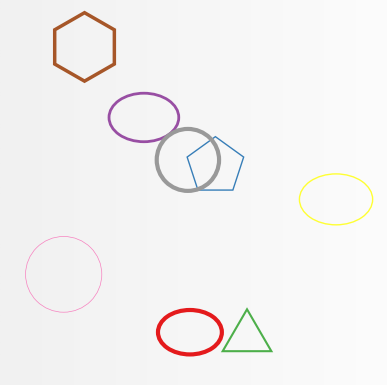[{"shape": "oval", "thickness": 3, "radius": 0.41, "center": [0.49, 0.137]}, {"shape": "pentagon", "thickness": 1, "radius": 0.38, "center": [0.556, 0.568]}, {"shape": "triangle", "thickness": 1.5, "radius": 0.36, "center": [0.637, 0.124]}, {"shape": "oval", "thickness": 2, "radius": 0.45, "center": [0.371, 0.695]}, {"shape": "oval", "thickness": 1, "radius": 0.47, "center": [0.867, 0.482]}, {"shape": "hexagon", "thickness": 2.5, "radius": 0.44, "center": [0.218, 0.878]}, {"shape": "circle", "thickness": 0.5, "radius": 0.49, "center": [0.164, 0.287]}, {"shape": "circle", "thickness": 3, "radius": 0.4, "center": [0.485, 0.585]}]